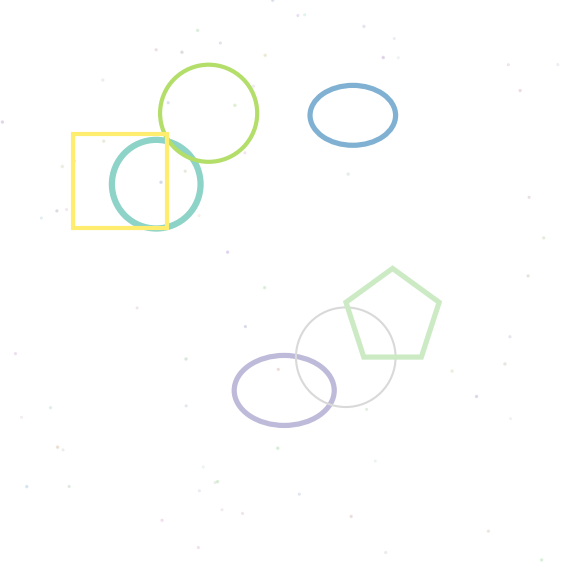[{"shape": "circle", "thickness": 3, "radius": 0.38, "center": [0.271, 0.68]}, {"shape": "oval", "thickness": 2.5, "radius": 0.43, "center": [0.492, 0.323]}, {"shape": "oval", "thickness": 2.5, "radius": 0.37, "center": [0.611, 0.799]}, {"shape": "circle", "thickness": 2, "radius": 0.42, "center": [0.361, 0.803]}, {"shape": "circle", "thickness": 1, "radius": 0.43, "center": [0.599, 0.381]}, {"shape": "pentagon", "thickness": 2.5, "radius": 0.42, "center": [0.68, 0.449]}, {"shape": "square", "thickness": 2, "radius": 0.41, "center": [0.208, 0.685]}]